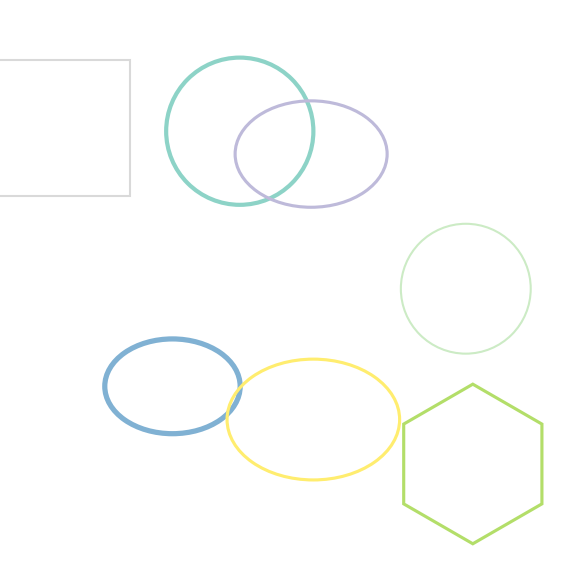[{"shape": "circle", "thickness": 2, "radius": 0.64, "center": [0.415, 0.772]}, {"shape": "oval", "thickness": 1.5, "radius": 0.66, "center": [0.539, 0.732]}, {"shape": "oval", "thickness": 2.5, "radius": 0.59, "center": [0.299, 0.33]}, {"shape": "hexagon", "thickness": 1.5, "radius": 0.69, "center": [0.819, 0.196]}, {"shape": "square", "thickness": 1, "radius": 0.59, "center": [0.108, 0.778]}, {"shape": "circle", "thickness": 1, "radius": 0.56, "center": [0.807, 0.499]}, {"shape": "oval", "thickness": 1.5, "radius": 0.75, "center": [0.543, 0.273]}]